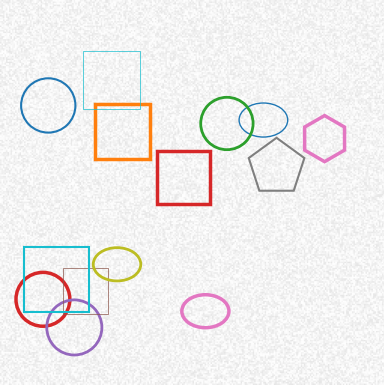[{"shape": "circle", "thickness": 1.5, "radius": 0.35, "center": [0.125, 0.726]}, {"shape": "oval", "thickness": 1, "radius": 0.32, "center": [0.684, 0.688]}, {"shape": "square", "thickness": 2.5, "radius": 0.36, "center": [0.318, 0.659]}, {"shape": "circle", "thickness": 2, "radius": 0.34, "center": [0.589, 0.679]}, {"shape": "square", "thickness": 2.5, "radius": 0.35, "center": [0.477, 0.538]}, {"shape": "circle", "thickness": 2.5, "radius": 0.35, "center": [0.111, 0.223]}, {"shape": "circle", "thickness": 2, "radius": 0.36, "center": [0.193, 0.149]}, {"shape": "square", "thickness": 0.5, "radius": 0.29, "center": [0.222, 0.244]}, {"shape": "hexagon", "thickness": 2.5, "radius": 0.3, "center": [0.843, 0.64]}, {"shape": "oval", "thickness": 2.5, "radius": 0.31, "center": [0.533, 0.192]}, {"shape": "pentagon", "thickness": 1.5, "radius": 0.38, "center": [0.718, 0.566]}, {"shape": "oval", "thickness": 2, "radius": 0.31, "center": [0.304, 0.313]}, {"shape": "square", "thickness": 0.5, "radius": 0.37, "center": [0.29, 0.793]}, {"shape": "square", "thickness": 1.5, "radius": 0.42, "center": [0.147, 0.273]}]